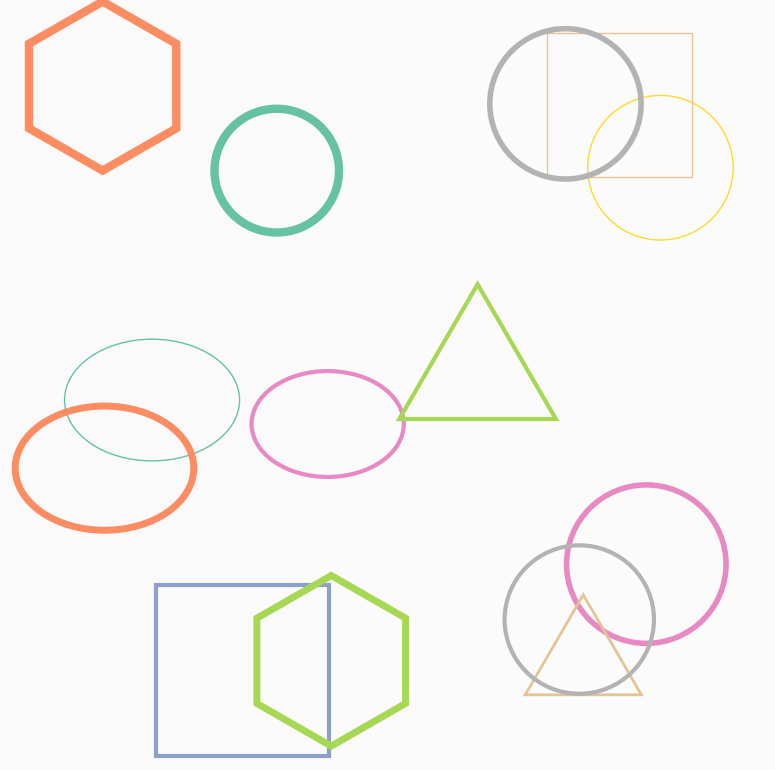[{"shape": "circle", "thickness": 3, "radius": 0.4, "center": [0.357, 0.778]}, {"shape": "oval", "thickness": 0.5, "radius": 0.56, "center": [0.196, 0.48]}, {"shape": "hexagon", "thickness": 3, "radius": 0.55, "center": [0.132, 0.888]}, {"shape": "oval", "thickness": 2.5, "radius": 0.58, "center": [0.135, 0.392]}, {"shape": "square", "thickness": 1.5, "radius": 0.56, "center": [0.313, 0.129]}, {"shape": "circle", "thickness": 2, "radius": 0.51, "center": [0.834, 0.267]}, {"shape": "oval", "thickness": 1.5, "radius": 0.49, "center": [0.423, 0.449]}, {"shape": "triangle", "thickness": 1.5, "radius": 0.58, "center": [0.616, 0.514]}, {"shape": "hexagon", "thickness": 2.5, "radius": 0.55, "center": [0.427, 0.142]}, {"shape": "circle", "thickness": 0.5, "radius": 0.47, "center": [0.852, 0.782]}, {"shape": "triangle", "thickness": 1, "radius": 0.43, "center": [0.753, 0.141]}, {"shape": "square", "thickness": 0.5, "radius": 0.47, "center": [0.799, 0.864]}, {"shape": "circle", "thickness": 2, "radius": 0.49, "center": [0.73, 0.865]}, {"shape": "circle", "thickness": 1.5, "radius": 0.48, "center": [0.747, 0.195]}]